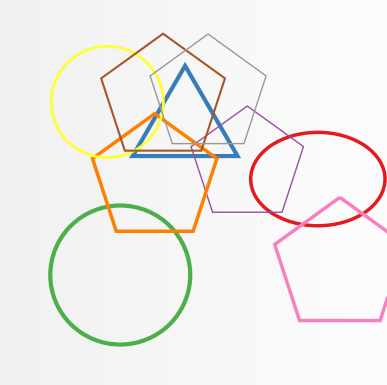[{"shape": "oval", "thickness": 2.5, "radius": 0.87, "center": [0.82, 0.535]}, {"shape": "triangle", "thickness": 3, "radius": 0.78, "center": [0.478, 0.673]}, {"shape": "circle", "thickness": 3, "radius": 0.9, "center": [0.31, 0.286]}, {"shape": "pentagon", "thickness": 1, "radius": 0.76, "center": [0.638, 0.572]}, {"shape": "pentagon", "thickness": 2.5, "radius": 0.84, "center": [0.399, 0.536]}, {"shape": "circle", "thickness": 2, "radius": 0.72, "center": [0.277, 0.735]}, {"shape": "pentagon", "thickness": 1.5, "radius": 0.84, "center": [0.421, 0.745]}, {"shape": "pentagon", "thickness": 2.5, "radius": 0.88, "center": [0.877, 0.31]}, {"shape": "pentagon", "thickness": 1, "radius": 0.79, "center": [0.537, 0.754]}]